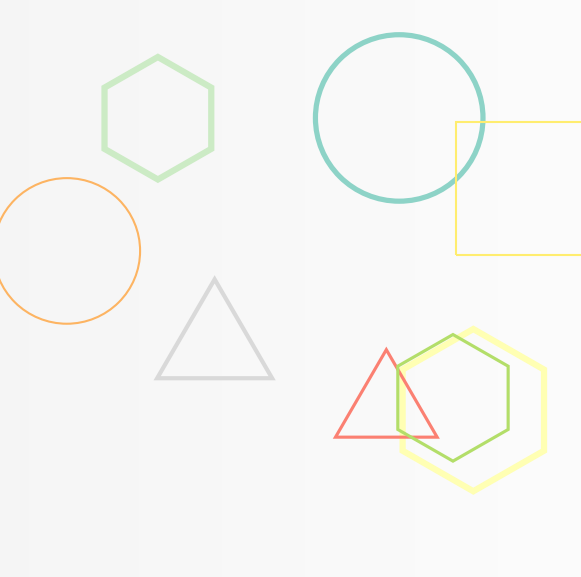[{"shape": "circle", "thickness": 2.5, "radius": 0.72, "center": [0.687, 0.795]}, {"shape": "hexagon", "thickness": 3, "radius": 0.7, "center": [0.814, 0.289]}, {"shape": "triangle", "thickness": 1.5, "radius": 0.5, "center": [0.665, 0.293]}, {"shape": "circle", "thickness": 1, "radius": 0.63, "center": [0.115, 0.565]}, {"shape": "hexagon", "thickness": 1.5, "radius": 0.55, "center": [0.779, 0.31]}, {"shape": "triangle", "thickness": 2, "radius": 0.57, "center": [0.369, 0.401]}, {"shape": "hexagon", "thickness": 3, "radius": 0.53, "center": [0.272, 0.794]}, {"shape": "square", "thickness": 1, "radius": 0.58, "center": [0.9, 0.673]}]